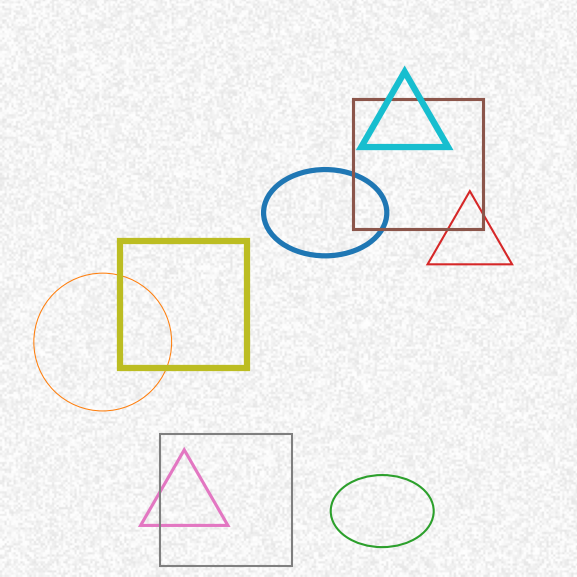[{"shape": "oval", "thickness": 2.5, "radius": 0.53, "center": [0.563, 0.631]}, {"shape": "circle", "thickness": 0.5, "radius": 0.6, "center": [0.178, 0.407]}, {"shape": "oval", "thickness": 1, "radius": 0.45, "center": [0.662, 0.114]}, {"shape": "triangle", "thickness": 1, "radius": 0.42, "center": [0.814, 0.584]}, {"shape": "square", "thickness": 1.5, "radius": 0.56, "center": [0.724, 0.715]}, {"shape": "triangle", "thickness": 1.5, "radius": 0.44, "center": [0.319, 0.133]}, {"shape": "square", "thickness": 1, "radius": 0.57, "center": [0.392, 0.133]}, {"shape": "square", "thickness": 3, "radius": 0.55, "center": [0.318, 0.472]}, {"shape": "triangle", "thickness": 3, "radius": 0.43, "center": [0.701, 0.788]}]